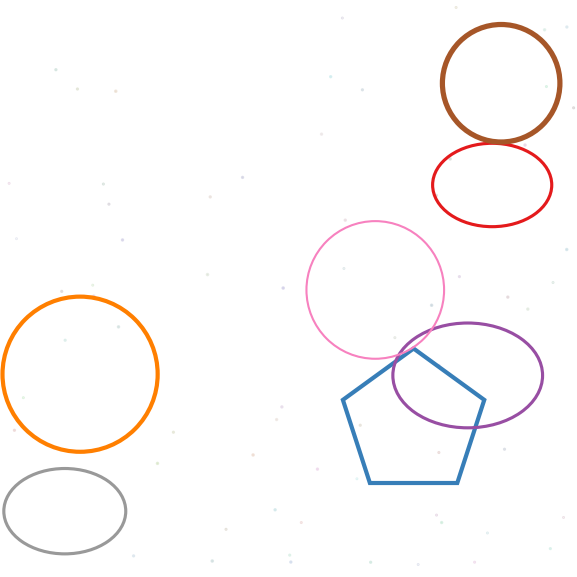[{"shape": "oval", "thickness": 1.5, "radius": 0.52, "center": [0.852, 0.679]}, {"shape": "pentagon", "thickness": 2, "radius": 0.64, "center": [0.716, 0.267]}, {"shape": "oval", "thickness": 1.5, "radius": 0.65, "center": [0.81, 0.349]}, {"shape": "circle", "thickness": 2, "radius": 0.67, "center": [0.139, 0.351]}, {"shape": "circle", "thickness": 2.5, "radius": 0.51, "center": [0.868, 0.855]}, {"shape": "circle", "thickness": 1, "radius": 0.6, "center": [0.65, 0.497]}, {"shape": "oval", "thickness": 1.5, "radius": 0.53, "center": [0.112, 0.114]}]